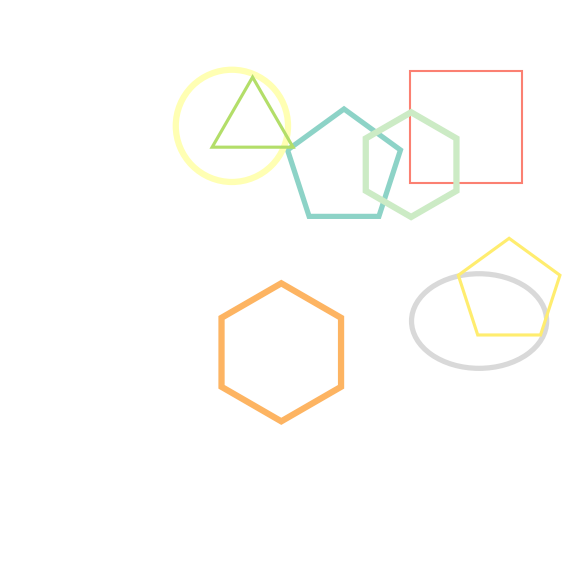[{"shape": "pentagon", "thickness": 2.5, "radius": 0.51, "center": [0.596, 0.708]}, {"shape": "circle", "thickness": 3, "radius": 0.49, "center": [0.402, 0.781]}, {"shape": "square", "thickness": 1, "radius": 0.49, "center": [0.807, 0.779]}, {"shape": "hexagon", "thickness": 3, "radius": 0.6, "center": [0.487, 0.389]}, {"shape": "triangle", "thickness": 1.5, "radius": 0.4, "center": [0.437, 0.785]}, {"shape": "oval", "thickness": 2.5, "radius": 0.59, "center": [0.83, 0.443]}, {"shape": "hexagon", "thickness": 3, "radius": 0.45, "center": [0.712, 0.714]}, {"shape": "pentagon", "thickness": 1.5, "radius": 0.46, "center": [0.882, 0.494]}]